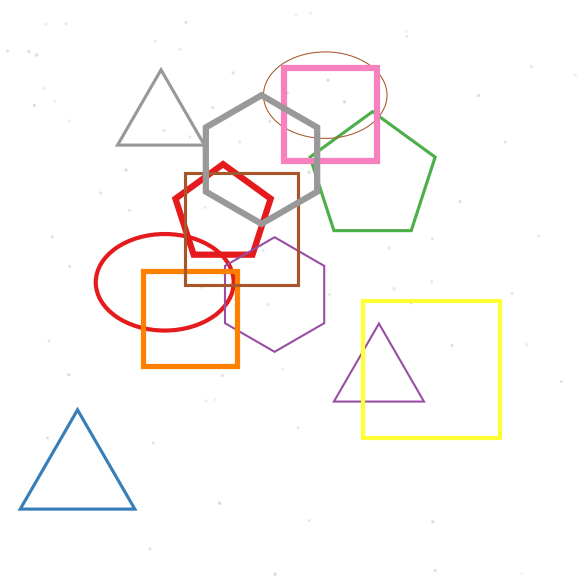[{"shape": "pentagon", "thickness": 3, "radius": 0.43, "center": [0.386, 0.628]}, {"shape": "oval", "thickness": 2, "radius": 0.6, "center": [0.285, 0.51]}, {"shape": "triangle", "thickness": 1.5, "radius": 0.57, "center": [0.134, 0.175]}, {"shape": "pentagon", "thickness": 1.5, "radius": 0.57, "center": [0.645, 0.692]}, {"shape": "hexagon", "thickness": 1, "radius": 0.5, "center": [0.476, 0.489]}, {"shape": "triangle", "thickness": 1, "radius": 0.45, "center": [0.656, 0.349]}, {"shape": "square", "thickness": 2.5, "radius": 0.41, "center": [0.329, 0.448]}, {"shape": "square", "thickness": 2, "radius": 0.59, "center": [0.747, 0.359]}, {"shape": "square", "thickness": 1.5, "radius": 0.49, "center": [0.419, 0.603]}, {"shape": "oval", "thickness": 0.5, "radius": 0.53, "center": [0.563, 0.834]}, {"shape": "square", "thickness": 3, "radius": 0.4, "center": [0.572, 0.801]}, {"shape": "triangle", "thickness": 1.5, "radius": 0.43, "center": [0.279, 0.791]}, {"shape": "hexagon", "thickness": 3, "radius": 0.56, "center": [0.453, 0.723]}]